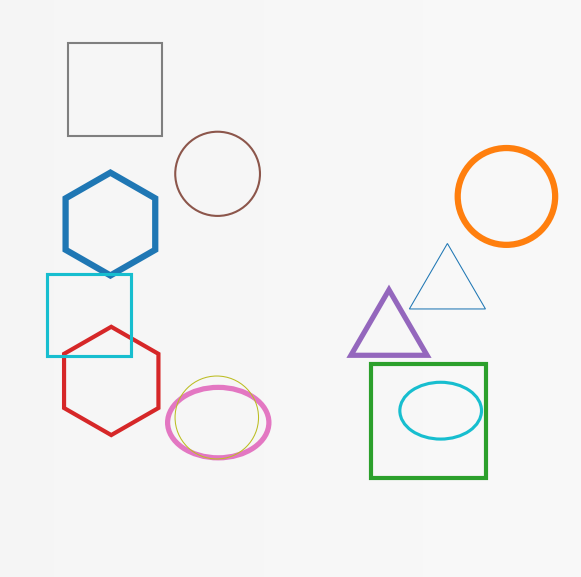[{"shape": "triangle", "thickness": 0.5, "radius": 0.38, "center": [0.77, 0.502]}, {"shape": "hexagon", "thickness": 3, "radius": 0.45, "center": [0.19, 0.611]}, {"shape": "circle", "thickness": 3, "radius": 0.42, "center": [0.871, 0.659]}, {"shape": "square", "thickness": 2, "radius": 0.49, "center": [0.737, 0.27]}, {"shape": "hexagon", "thickness": 2, "radius": 0.47, "center": [0.191, 0.34]}, {"shape": "triangle", "thickness": 2.5, "radius": 0.38, "center": [0.669, 0.422]}, {"shape": "circle", "thickness": 1, "radius": 0.36, "center": [0.374, 0.698]}, {"shape": "oval", "thickness": 2.5, "radius": 0.44, "center": [0.375, 0.267]}, {"shape": "square", "thickness": 1, "radius": 0.4, "center": [0.197, 0.845]}, {"shape": "circle", "thickness": 0.5, "radius": 0.36, "center": [0.373, 0.276]}, {"shape": "square", "thickness": 1.5, "radius": 0.36, "center": [0.153, 0.454]}, {"shape": "oval", "thickness": 1.5, "radius": 0.35, "center": [0.758, 0.288]}]